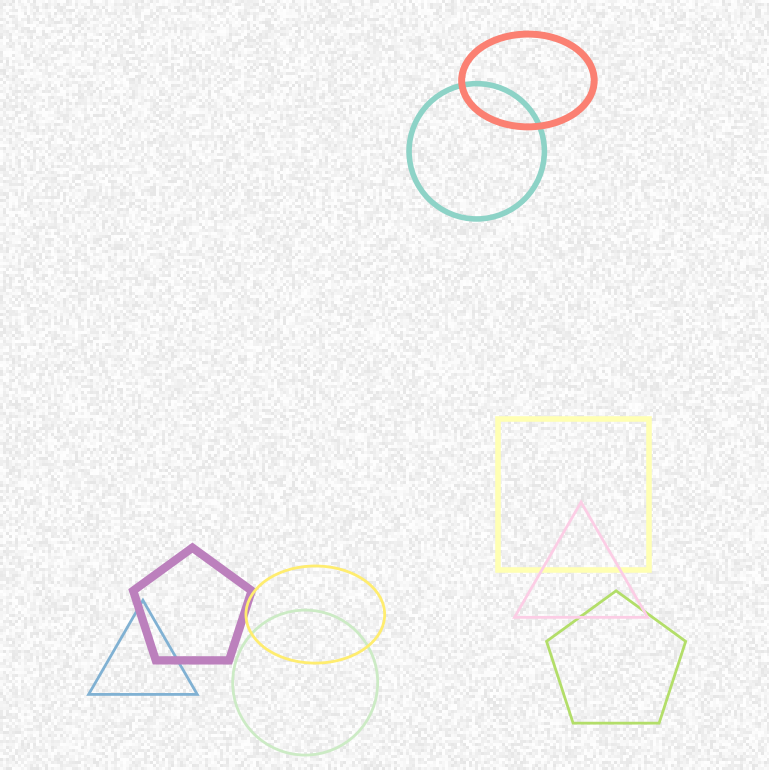[{"shape": "circle", "thickness": 2, "radius": 0.44, "center": [0.619, 0.804]}, {"shape": "square", "thickness": 2, "radius": 0.49, "center": [0.745, 0.358]}, {"shape": "oval", "thickness": 2.5, "radius": 0.43, "center": [0.686, 0.896]}, {"shape": "triangle", "thickness": 1, "radius": 0.41, "center": [0.186, 0.139]}, {"shape": "pentagon", "thickness": 1, "radius": 0.48, "center": [0.8, 0.138]}, {"shape": "triangle", "thickness": 1, "radius": 0.5, "center": [0.755, 0.248]}, {"shape": "pentagon", "thickness": 3, "radius": 0.4, "center": [0.25, 0.208]}, {"shape": "circle", "thickness": 1, "radius": 0.47, "center": [0.396, 0.114]}, {"shape": "oval", "thickness": 1, "radius": 0.45, "center": [0.409, 0.202]}]